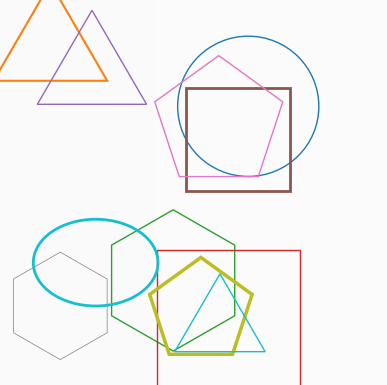[{"shape": "circle", "thickness": 1, "radius": 0.91, "center": [0.641, 0.724]}, {"shape": "triangle", "thickness": 1.5, "radius": 0.85, "center": [0.13, 0.875]}, {"shape": "hexagon", "thickness": 1, "radius": 0.92, "center": [0.447, 0.272]}, {"shape": "square", "thickness": 1, "radius": 0.92, "center": [0.59, 0.166]}, {"shape": "triangle", "thickness": 1, "radius": 0.81, "center": [0.237, 0.81]}, {"shape": "square", "thickness": 2, "radius": 0.67, "center": [0.615, 0.638]}, {"shape": "pentagon", "thickness": 1, "radius": 0.87, "center": [0.565, 0.682]}, {"shape": "hexagon", "thickness": 0.5, "radius": 0.7, "center": [0.156, 0.205]}, {"shape": "pentagon", "thickness": 2.5, "radius": 0.7, "center": [0.518, 0.192]}, {"shape": "triangle", "thickness": 1, "radius": 0.67, "center": [0.568, 0.154]}, {"shape": "oval", "thickness": 2, "radius": 0.8, "center": [0.247, 0.318]}]